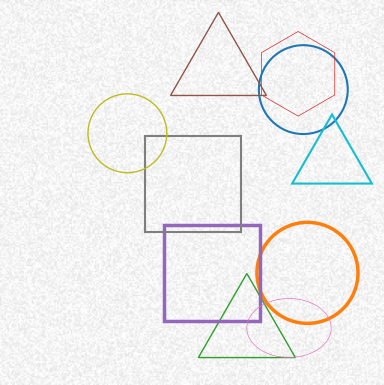[{"shape": "circle", "thickness": 1.5, "radius": 0.58, "center": [0.788, 0.767]}, {"shape": "circle", "thickness": 2.5, "radius": 0.66, "center": [0.799, 0.291]}, {"shape": "triangle", "thickness": 1, "radius": 0.73, "center": [0.641, 0.144]}, {"shape": "hexagon", "thickness": 0.5, "radius": 0.55, "center": [0.774, 0.808]}, {"shape": "square", "thickness": 2.5, "radius": 0.62, "center": [0.55, 0.291]}, {"shape": "triangle", "thickness": 1, "radius": 0.72, "center": [0.567, 0.824]}, {"shape": "oval", "thickness": 0.5, "radius": 0.55, "center": [0.751, 0.148]}, {"shape": "square", "thickness": 1.5, "radius": 0.63, "center": [0.501, 0.523]}, {"shape": "circle", "thickness": 1, "radius": 0.51, "center": [0.331, 0.654]}, {"shape": "triangle", "thickness": 1.5, "radius": 0.6, "center": [0.862, 0.583]}]